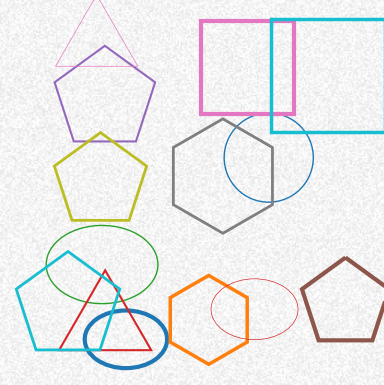[{"shape": "circle", "thickness": 1, "radius": 0.58, "center": [0.698, 0.591]}, {"shape": "oval", "thickness": 3, "radius": 0.53, "center": [0.327, 0.119]}, {"shape": "hexagon", "thickness": 2.5, "radius": 0.58, "center": [0.542, 0.169]}, {"shape": "oval", "thickness": 1, "radius": 0.73, "center": [0.265, 0.313]}, {"shape": "triangle", "thickness": 1.5, "radius": 0.69, "center": [0.273, 0.16]}, {"shape": "oval", "thickness": 0.5, "radius": 0.56, "center": [0.661, 0.197]}, {"shape": "pentagon", "thickness": 1.5, "radius": 0.69, "center": [0.272, 0.744]}, {"shape": "pentagon", "thickness": 3, "radius": 0.59, "center": [0.897, 0.212]}, {"shape": "square", "thickness": 3, "radius": 0.6, "center": [0.642, 0.825]}, {"shape": "triangle", "thickness": 0.5, "radius": 0.62, "center": [0.251, 0.89]}, {"shape": "hexagon", "thickness": 2, "radius": 0.74, "center": [0.579, 0.543]}, {"shape": "pentagon", "thickness": 2, "radius": 0.63, "center": [0.261, 0.53]}, {"shape": "pentagon", "thickness": 2, "radius": 0.71, "center": [0.177, 0.205]}, {"shape": "square", "thickness": 2.5, "radius": 0.74, "center": [0.852, 0.804]}]